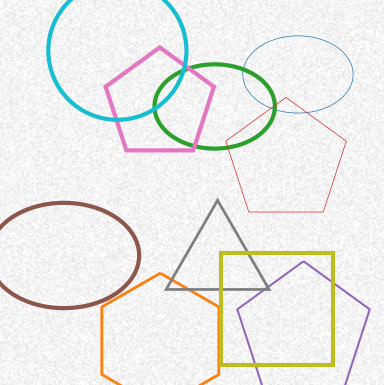[{"shape": "oval", "thickness": 0.5, "radius": 0.72, "center": [0.774, 0.807]}, {"shape": "hexagon", "thickness": 2, "radius": 0.88, "center": [0.416, 0.115]}, {"shape": "oval", "thickness": 3, "radius": 0.78, "center": [0.558, 0.723]}, {"shape": "pentagon", "thickness": 0.5, "radius": 0.82, "center": [0.743, 0.582]}, {"shape": "pentagon", "thickness": 1.5, "radius": 0.9, "center": [0.788, 0.141]}, {"shape": "oval", "thickness": 3, "radius": 0.98, "center": [0.166, 0.336]}, {"shape": "pentagon", "thickness": 3, "radius": 0.74, "center": [0.415, 0.729]}, {"shape": "triangle", "thickness": 2, "radius": 0.77, "center": [0.565, 0.325]}, {"shape": "square", "thickness": 3, "radius": 0.73, "center": [0.72, 0.198]}, {"shape": "circle", "thickness": 3, "radius": 0.9, "center": [0.305, 0.868]}]